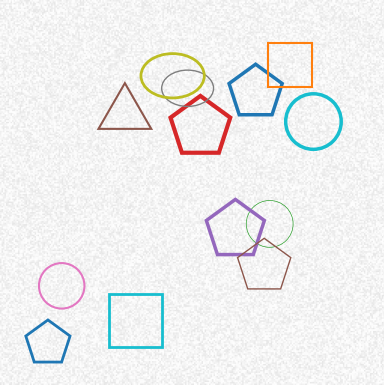[{"shape": "pentagon", "thickness": 2.5, "radius": 0.36, "center": [0.664, 0.761]}, {"shape": "pentagon", "thickness": 2, "radius": 0.3, "center": [0.124, 0.108]}, {"shape": "square", "thickness": 1.5, "radius": 0.29, "center": [0.754, 0.83]}, {"shape": "circle", "thickness": 0.5, "radius": 0.3, "center": [0.7, 0.418]}, {"shape": "pentagon", "thickness": 3, "radius": 0.41, "center": [0.52, 0.669]}, {"shape": "pentagon", "thickness": 2.5, "radius": 0.4, "center": [0.611, 0.403]}, {"shape": "pentagon", "thickness": 1, "radius": 0.36, "center": [0.686, 0.308]}, {"shape": "triangle", "thickness": 1.5, "radius": 0.4, "center": [0.324, 0.705]}, {"shape": "circle", "thickness": 1.5, "radius": 0.3, "center": [0.16, 0.258]}, {"shape": "oval", "thickness": 1, "radius": 0.34, "center": [0.487, 0.771]}, {"shape": "oval", "thickness": 2, "radius": 0.41, "center": [0.448, 0.803]}, {"shape": "square", "thickness": 2, "radius": 0.34, "center": [0.352, 0.169]}, {"shape": "circle", "thickness": 2.5, "radius": 0.36, "center": [0.814, 0.684]}]